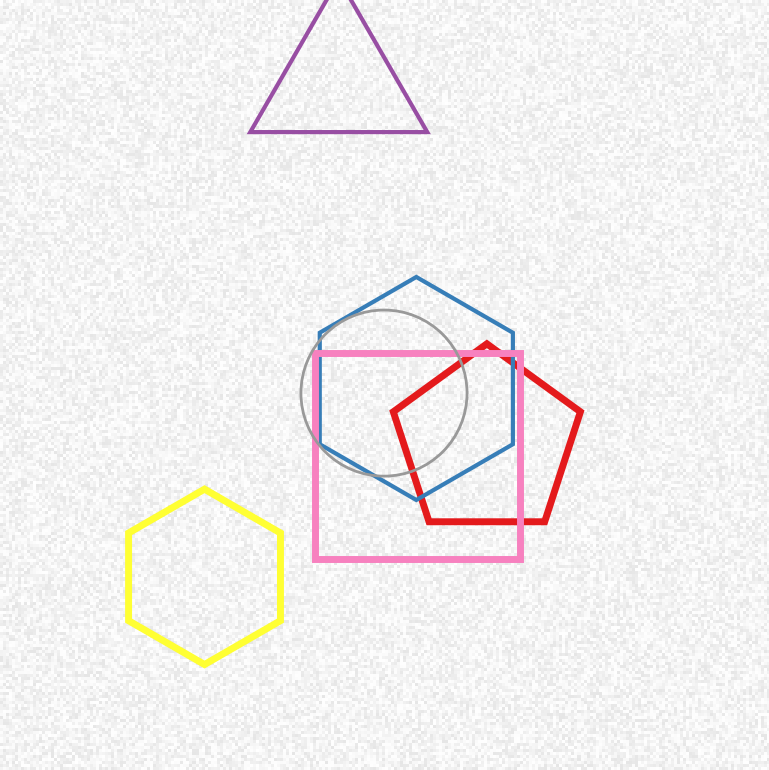[{"shape": "pentagon", "thickness": 2.5, "radius": 0.64, "center": [0.632, 0.426]}, {"shape": "hexagon", "thickness": 1.5, "radius": 0.72, "center": [0.541, 0.495]}, {"shape": "triangle", "thickness": 1.5, "radius": 0.66, "center": [0.44, 0.895]}, {"shape": "hexagon", "thickness": 2.5, "radius": 0.57, "center": [0.266, 0.251]}, {"shape": "square", "thickness": 2.5, "radius": 0.67, "center": [0.542, 0.408]}, {"shape": "circle", "thickness": 1, "radius": 0.54, "center": [0.499, 0.489]}]